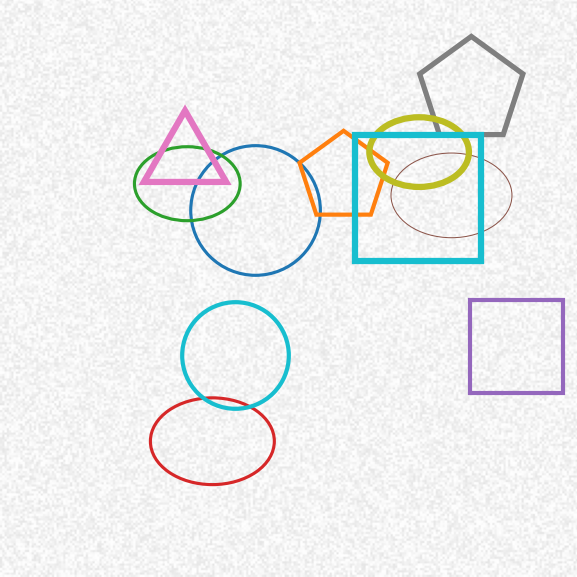[{"shape": "circle", "thickness": 1.5, "radius": 0.56, "center": [0.443, 0.635]}, {"shape": "pentagon", "thickness": 2, "radius": 0.4, "center": [0.595, 0.692]}, {"shape": "oval", "thickness": 1.5, "radius": 0.46, "center": [0.324, 0.681]}, {"shape": "oval", "thickness": 1.5, "radius": 0.54, "center": [0.368, 0.235]}, {"shape": "square", "thickness": 2, "radius": 0.4, "center": [0.894, 0.399]}, {"shape": "oval", "thickness": 0.5, "radius": 0.52, "center": [0.782, 0.661]}, {"shape": "triangle", "thickness": 3, "radius": 0.41, "center": [0.32, 0.725]}, {"shape": "pentagon", "thickness": 2.5, "radius": 0.47, "center": [0.816, 0.842]}, {"shape": "oval", "thickness": 3, "radius": 0.43, "center": [0.726, 0.736]}, {"shape": "square", "thickness": 3, "radius": 0.55, "center": [0.724, 0.656]}, {"shape": "circle", "thickness": 2, "radius": 0.46, "center": [0.408, 0.384]}]